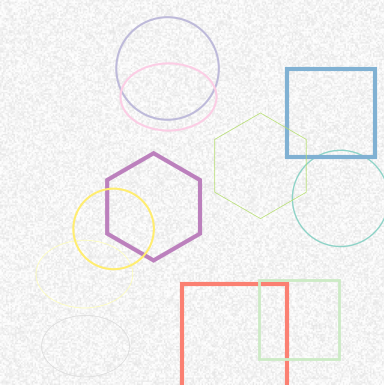[{"shape": "circle", "thickness": 1, "radius": 0.62, "center": [0.884, 0.485]}, {"shape": "oval", "thickness": 0.5, "radius": 0.63, "center": [0.219, 0.288]}, {"shape": "circle", "thickness": 1.5, "radius": 0.67, "center": [0.435, 0.822]}, {"shape": "square", "thickness": 3, "radius": 0.68, "center": [0.609, 0.125]}, {"shape": "square", "thickness": 3, "radius": 0.57, "center": [0.86, 0.707]}, {"shape": "hexagon", "thickness": 0.5, "radius": 0.69, "center": [0.677, 0.569]}, {"shape": "oval", "thickness": 1.5, "radius": 0.62, "center": [0.438, 0.748]}, {"shape": "oval", "thickness": 0.5, "radius": 0.57, "center": [0.222, 0.101]}, {"shape": "hexagon", "thickness": 3, "radius": 0.7, "center": [0.399, 0.463]}, {"shape": "square", "thickness": 2, "radius": 0.52, "center": [0.777, 0.17]}, {"shape": "circle", "thickness": 1.5, "radius": 0.52, "center": [0.295, 0.405]}]